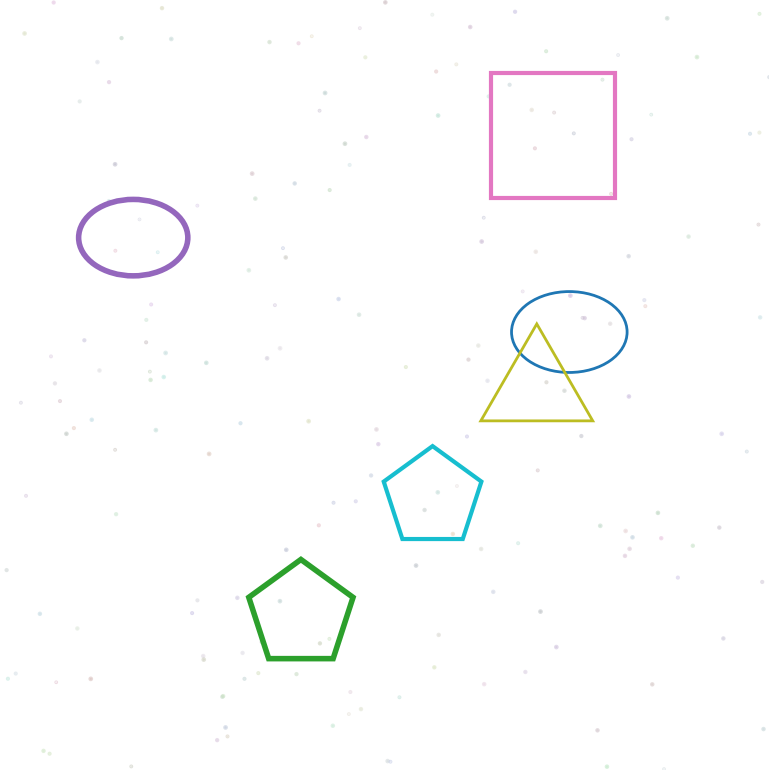[{"shape": "oval", "thickness": 1, "radius": 0.38, "center": [0.739, 0.569]}, {"shape": "pentagon", "thickness": 2, "radius": 0.36, "center": [0.391, 0.202]}, {"shape": "oval", "thickness": 2, "radius": 0.35, "center": [0.173, 0.691]}, {"shape": "square", "thickness": 1.5, "radius": 0.4, "center": [0.718, 0.824]}, {"shape": "triangle", "thickness": 1, "radius": 0.42, "center": [0.697, 0.495]}, {"shape": "pentagon", "thickness": 1.5, "radius": 0.33, "center": [0.562, 0.354]}]